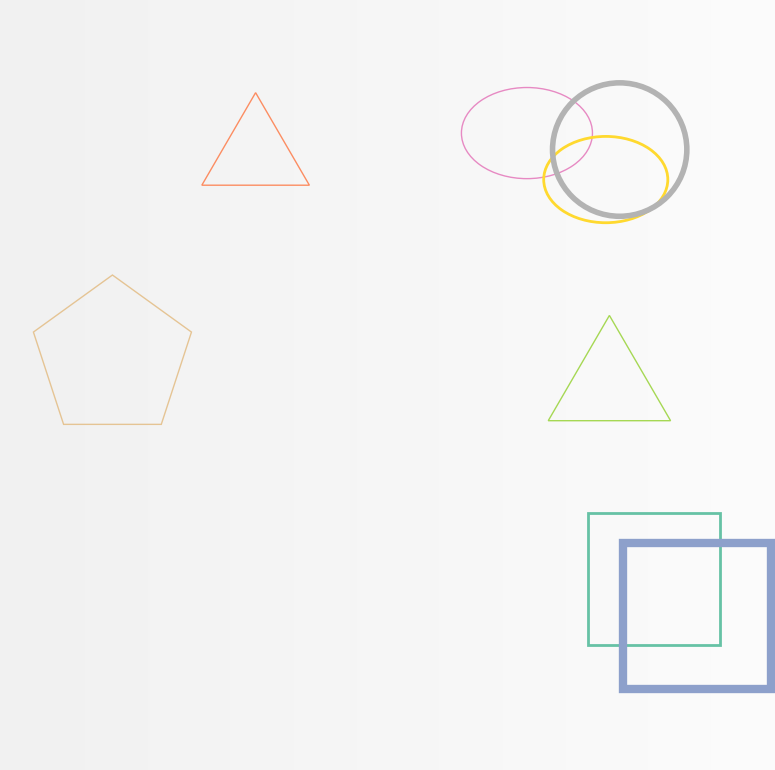[{"shape": "square", "thickness": 1, "radius": 0.43, "center": [0.844, 0.248]}, {"shape": "triangle", "thickness": 0.5, "radius": 0.4, "center": [0.33, 0.8]}, {"shape": "square", "thickness": 3, "radius": 0.48, "center": [0.899, 0.2]}, {"shape": "oval", "thickness": 0.5, "radius": 0.42, "center": [0.68, 0.827]}, {"shape": "triangle", "thickness": 0.5, "radius": 0.46, "center": [0.786, 0.499]}, {"shape": "oval", "thickness": 1, "radius": 0.4, "center": [0.782, 0.767]}, {"shape": "pentagon", "thickness": 0.5, "radius": 0.54, "center": [0.145, 0.536]}, {"shape": "circle", "thickness": 2, "radius": 0.43, "center": [0.8, 0.806]}]